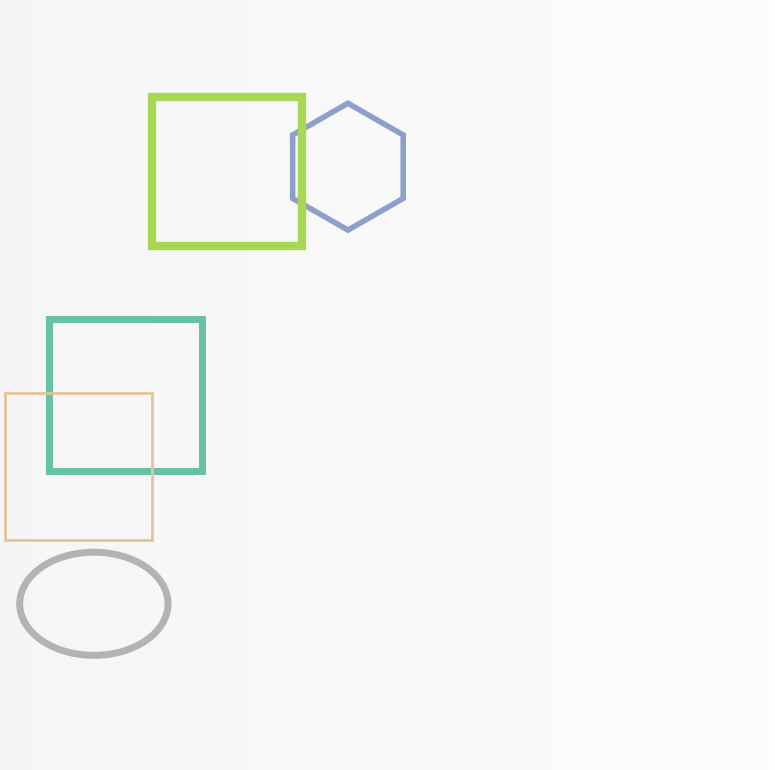[{"shape": "square", "thickness": 2.5, "radius": 0.49, "center": [0.162, 0.487]}, {"shape": "hexagon", "thickness": 2, "radius": 0.41, "center": [0.449, 0.784]}, {"shape": "square", "thickness": 3, "radius": 0.49, "center": [0.293, 0.777]}, {"shape": "square", "thickness": 1, "radius": 0.47, "center": [0.101, 0.394]}, {"shape": "oval", "thickness": 2.5, "radius": 0.48, "center": [0.121, 0.216]}]